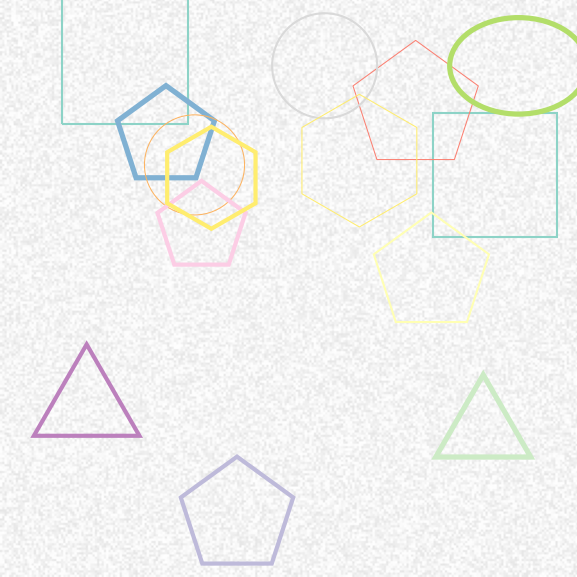[{"shape": "square", "thickness": 1, "radius": 0.54, "center": [0.857, 0.696]}, {"shape": "square", "thickness": 1, "radius": 0.55, "center": [0.216, 0.893]}, {"shape": "pentagon", "thickness": 1, "radius": 0.52, "center": [0.747, 0.526]}, {"shape": "pentagon", "thickness": 2, "radius": 0.51, "center": [0.41, 0.106]}, {"shape": "pentagon", "thickness": 0.5, "radius": 0.57, "center": [0.72, 0.815]}, {"shape": "pentagon", "thickness": 2.5, "radius": 0.44, "center": [0.287, 0.763]}, {"shape": "circle", "thickness": 0.5, "radius": 0.43, "center": [0.337, 0.714]}, {"shape": "oval", "thickness": 2.5, "radius": 0.6, "center": [0.898, 0.885]}, {"shape": "pentagon", "thickness": 2, "radius": 0.4, "center": [0.349, 0.606]}, {"shape": "circle", "thickness": 1, "radius": 0.45, "center": [0.562, 0.885]}, {"shape": "triangle", "thickness": 2, "radius": 0.53, "center": [0.15, 0.297]}, {"shape": "triangle", "thickness": 2.5, "radius": 0.47, "center": [0.837, 0.255]}, {"shape": "hexagon", "thickness": 0.5, "radius": 0.57, "center": [0.622, 0.721]}, {"shape": "hexagon", "thickness": 2, "radius": 0.44, "center": [0.366, 0.691]}]